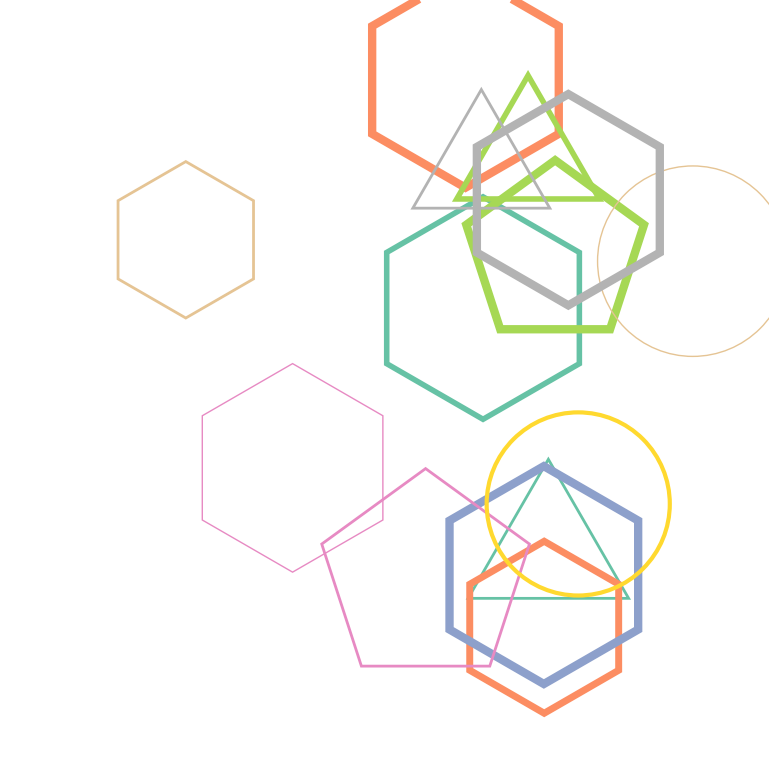[{"shape": "triangle", "thickness": 1, "radius": 0.6, "center": [0.712, 0.283]}, {"shape": "hexagon", "thickness": 2, "radius": 0.72, "center": [0.627, 0.6]}, {"shape": "hexagon", "thickness": 2.5, "radius": 0.56, "center": [0.707, 0.185]}, {"shape": "hexagon", "thickness": 3, "radius": 0.7, "center": [0.604, 0.896]}, {"shape": "hexagon", "thickness": 3, "radius": 0.71, "center": [0.706, 0.253]}, {"shape": "pentagon", "thickness": 1, "radius": 0.71, "center": [0.553, 0.25]}, {"shape": "hexagon", "thickness": 0.5, "radius": 0.68, "center": [0.38, 0.392]}, {"shape": "triangle", "thickness": 2, "radius": 0.53, "center": [0.686, 0.795]}, {"shape": "pentagon", "thickness": 3, "radius": 0.61, "center": [0.721, 0.671]}, {"shape": "circle", "thickness": 1.5, "radius": 0.59, "center": [0.751, 0.346]}, {"shape": "circle", "thickness": 0.5, "radius": 0.62, "center": [0.9, 0.661]}, {"shape": "hexagon", "thickness": 1, "radius": 0.51, "center": [0.241, 0.689]}, {"shape": "hexagon", "thickness": 3, "radius": 0.69, "center": [0.738, 0.741]}, {"shape": "triangle", "thickness": 1, "radius": 0.51, "center": [0.625, 0.781]}]